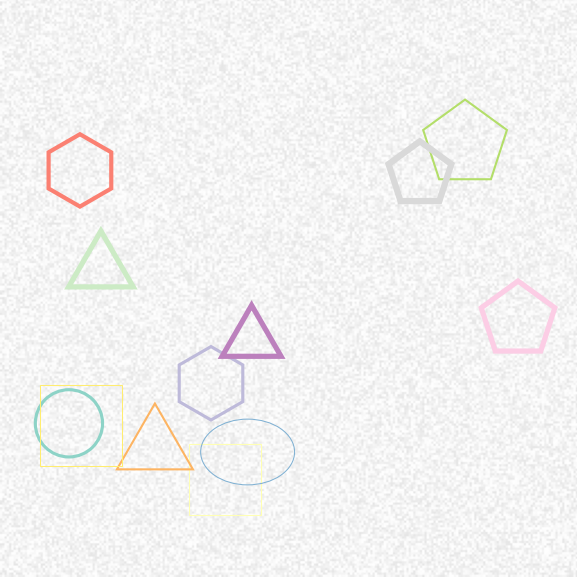[{"shape": "circle", "thickness": 1.5, "radius": 0.29, "center": [0.119, 0.266]}, {"shape": "square", "thickness": 0.5, "radius": 0.31, "center": [0.39, 0.169]}, {"shape": "hexagon", "thickness": 1.5, "radius": 0.32, "center": [0.365, 0.335]}, {"shape": "hexagon", "thickness": 2, "radius": 0.31, "center": [0.138, 0.704]}, {"shape": "oval", "thickness": 0.5, "radius": 0.41, "center": [0.429, 0.216]}, {"shape": "triangle", "thickness": 1, "radius": 0.38, "center": [0.268, 0.224]}, {"shape": "pentagon", "thickness": 1, "radius": 0.38, "center": [0.805, 0.75]}, {"shape": "pentagon", "thickness": 2.5, "radius": 0.33, "center": [0.897, 0.445]}, {"shape": "pentagon", "thickness": 3, "radius": 0.29, "center": [0.727, 0.697]}, {"shape": "triangle", "thickness": 2.5, "radius": 0.29, "center": [0.436, 0.412]}, {"shape": "triangle", "thickness": 2.5, "radius": 0.32, "center": [0.175, 0.535]}, {"shape": "square", "thickness": 0.5, "radius": 0.35, "center": [0.14, 0.262]}]